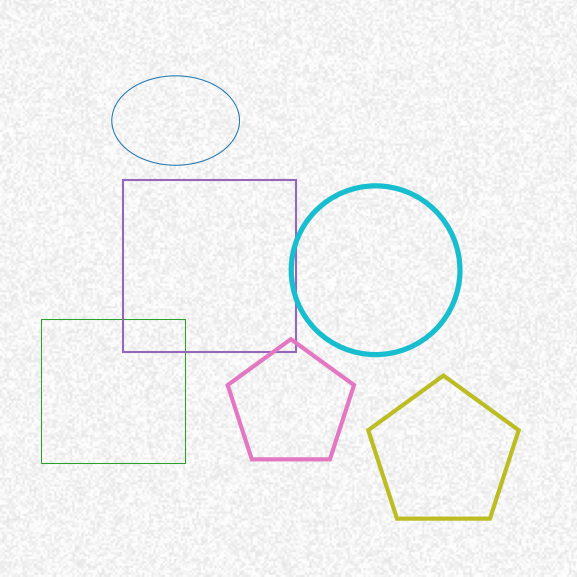[{"shape": "oval", "thickness": 0.5, "radius": 0.55, "center": [0.304, 0.79]}, {"shape": "square", "thickness": 0.5, "radius": 0.63, "center": [0.196, 0.322]}, {"shape": "square", "thickness": 1, "radius": 0.75, "center": [0.363, 0.539]}, {"shape": "pentagon", "thickness": 2, "radius": 0.58, "center": [0.504, 0.297]}, {"shape": "pentagon", "thickness": 2, "radius": 0.68, "center": [0.768, 0.212]}, {"shape": "circle", "thickness": 2.5, "radius": 0.73, "center": [0.65, 0.531]}]